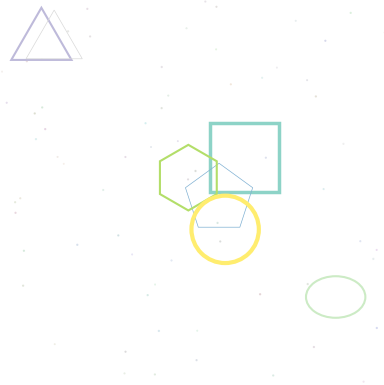[{"shape": "square", "thickness": 2.5, "radius": 0.45, "center": [0.636, 0.591]}, {"shape": "triangle", "thickness": 1.5, "radius": 0.45, "center": [0.107, 0.89]}, {"shape": "pentagon", "thickness": 0.5, "radius": 0.46, "center": [0.569, 0.484]}, {"shape": "hexagon", "thickness": 1.5, "radius": 0.43, "center": [0.489, 0.539]}, {"shape": "triangle", "thickness": 0.5, "radius": 0.42, "center": [0.141, 0.89]}, {"shape": "oval", "thickness": 1.5, "radius": 0.39, "center": [0.872, 0.229]}, {"shape": "circle", "thickness": 3, "radius": 0.44, "center": [0.585, 0.404]}]